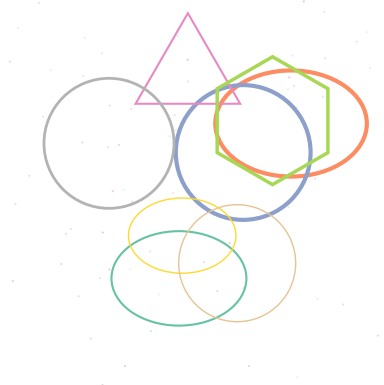[{"shape": "oval", "thickness": 1.5, "radius": 0.88, "center": [0.465, 0.277]}, {"shape": "oval", "thickness": 3, "radius": 0.98, "center": [0.756, 0.679]}, {"shape": "circle", "thickness": 3, "radius": 0.88, "center": [0.632, 0.604]}, {"shape": "triangle", "thickness": 1.5, "radius": 0.78, "center": [0.488, 0.809]}, {"shape": "hexagon", "thickness": 2.5, "radius": 0.83, "center": [0.708, 0.687]}, {"shape": "oval", "thickness": 1, "radius": 0.7, "center": [0.473, 0.388]}, {"shape": "circle", "thickness": 1, "radius": 0.76, "center": [0.616, 0.316]}, {"shape": "circle", "thickness": 2, "radius": 0.84, "center": [0.283, 0.628]}]